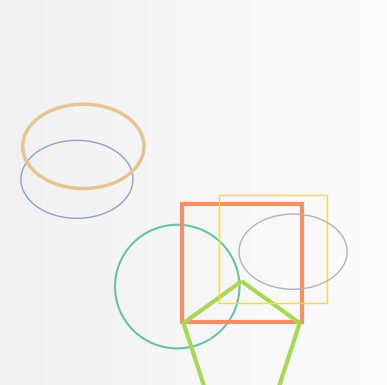[{"shape": "circle", "thickness": 1.5, "radius": 0.8, "center": [0.457, 0.256]}, {"shape": "square", "thickness": 3, "radius": 0.77, "center": [0.625, 0.317]}, {"shape": "oval", "thickness": 1, "radius": 0.72, "center": [0.199, 0.534]}, {"shape": "pentagon", "thickness": 3, "radius": 0.79, "center": [0.624, 0.112]}, {"shape": "square", "thickness": 1, "radius": 0.7, "center": [0.705, 0.353]}, {"shape": "oval", "thickness": 2.5, "radius": 0.78, "center": [0.215, 0.62]}, {"shape": "oval", "thickness": 1, "radius": 0.7, "center": [0.756, 0.346]}]